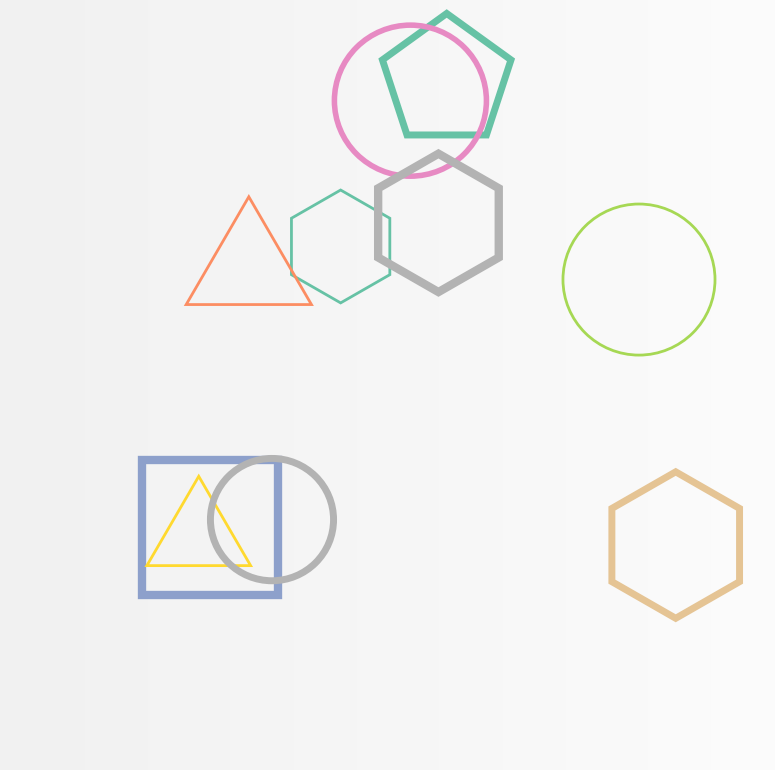[{"shape": "pentagon", "thickness": 2.5, "radius": 0.44, "center": [0.576, 0.895]}, {"shape": "hexagon", "thickness": 1, "radius": 0.37, "center": [0.44, 0.68]}, {"shape": "triangle", "thickness": 1, "radius": 0.47, "center": [0.321, 0.651]}, {"shape": "square", "thickness": 3, "radius": 0.44, "center": [0.271, 0.315]}, {"shape": "circle", "thickness": 2, "radius": 0.49, "center": [0.53, 0.869]}, {"shape": "circle", "thickness": 1, "radius": 0.49, "center": [0.825, 0.637]}, {"shape": "triangle", "thickness": 1, "radius": 0.39, "center": [0.256, 0.304]}, {"shape": "hexagon", "thickness": 2.5, "radius": 0.48, "center": [0.872, 0.292]}, {"shape": "hexagon", "thickness": 3, "radius": 0.45, "center": [0.566, 0.711]}, {"shape": "circle", "thickness": 2.5, "radius": 0.4, "center": [0.351, 0.325]}]